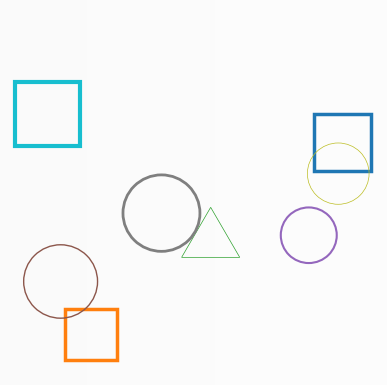[{"shape": "square", "thickness": 2.5, "radius": 0.37, "center": [0.885, 0.63]}, {"shape": "square", "thickness": 2.5, "radius": 0.33, "center": [0.235, 0.131]}, {"shape": "triangle", "thickness": 0.5, "radius": 0.43, "center": [0.544, 0.375]}, {"shape": "circle", "thickness": 1.5, "radius": 0.36, "center": [0.797, 0.389]}, {"shape": "circle", "thickness": 1, "radius": 0.48, "center": [0.156, 0.269]}, {"shape": "circle", "thickness": 2, "radius": 0.5, "center": [0.417, 0.446]}, {"shape": "circle", "thickness": 0.5, "radius": 0.4, "center": [0.873, 0.549]}, {"shape": "square", "thickness": 3, "radius": 0.42, "center": [0.122, 0.703]}]